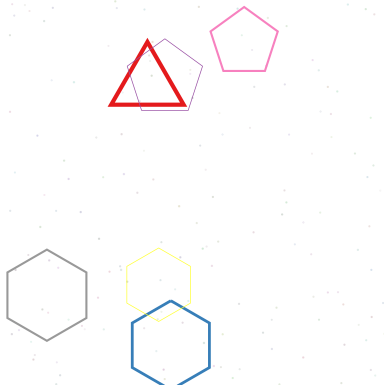[{"shape": "triangle", "thickness": 3, "radius": 0.54, "center": [0.383, 0.782]}, {"shape": "hexagon", "thickness": 2, "radius": 0.58, "center": [0.444, 0.103]}, {"shape": "pentagon", "thickness": 0.5, "radius": 0.51, "center": [0.428, 0.796]}, {"shape": "hexagon", "thickness": 0.5, "radius": 0.48, "center": [0.412, 0.26]}, {"shape": "pentagon", "thickness": 1.5, "radius": 0.46, "center": [0.634, 0.89]}, {"shape": "hexagon", "thickness": 1.5, "radius": 0.59, "center": [0.122, 0.233]}]